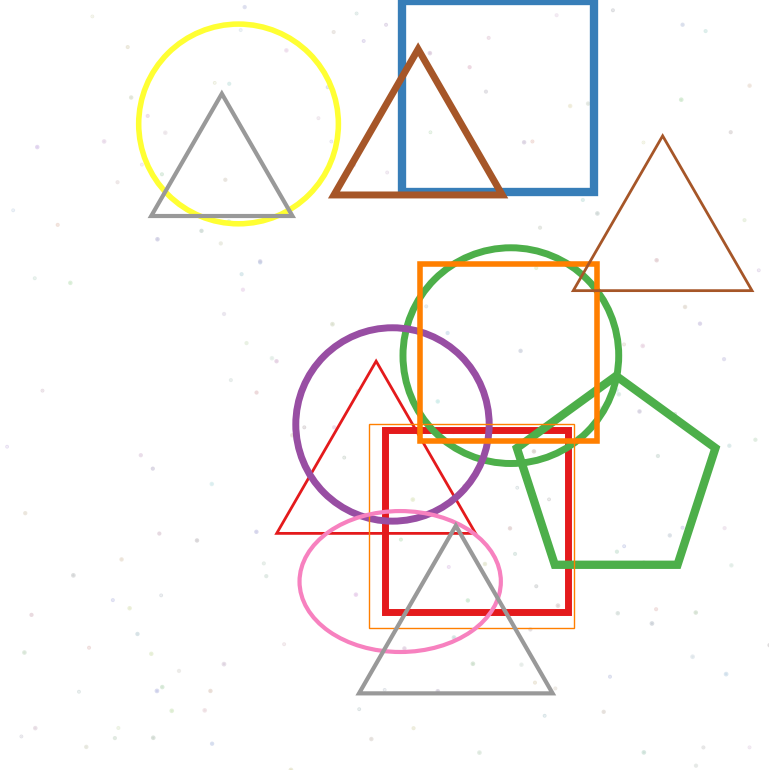[{"shape": "square", "thickness": 2.5, "radius": 0.59, "center": [0.619, 0.323]}, {"shape": "triangle", "thickness": 1, "radius": 0.75, "center": [0.488, 0.382]}, {"shape": "square", "thickness": 3, "radius": 0.62, "center": [0.647, 0.875]}, {"shape": "circle", "thickness": 2.5, "radius": 0.7, "center": [0.663, 0.538]}, {"shape": "pentagon", "thickness": 3, "radius": 0.68, "center": [0.8, 0.376]}, {"shape": "circle", "thickness": 2.5, "radius": 0.63, "center": [0.51, 0.449]}, {"shape": "square", "thickness": 0.5, "radius": 0.66, "center": [0.612, 0.317]}, {"shape": "square", "thickness": 2, "radius": 0.57, "center": [0.66, 0.542]}, {"shape": "circle", "thickness": 2, "radius": 0.65, "center": [0.31, 0.839]}, {"shape": "triangle", "thickness": 1, "radius": 0.67, "center": [0.861, 0.69]}, {"shape": "triangle", "thickness": 2.5, "radius": 0.63, "center": [0.543, 0.81]}, {"shape": "oval", "thickness": 1.5, "radius": 0.65, "center": [0.52, 0.245]}, {"shape": "triangle", "thickness": 1.5, "radius": 0.73, "center": [0.592, 0.172]}, {"shape": "triangle", "thickness": 1.5, "radius": 0.53, "center": [0.288, 0.772]}]